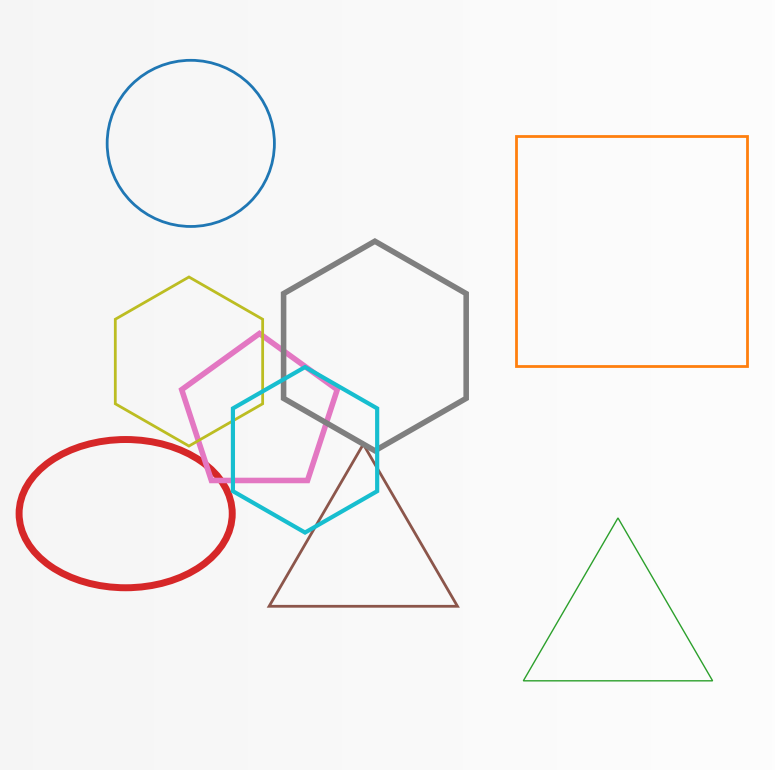[{"shape": "circle", "thickness": 1, "radius": 0.54, "center": [0.246, 0.814]}, {"shape": "square", "thickness": 1, "radius": 0.75, "center": [0.814, 0.674]}, {"shape": "triangle", "thickness": 0.5, "radius": 0.7, "center": [0.797, 0.186]}, {"shape": "oval", "thickness": 2.5, "radius": 0.69, "center": [0.162, 0.333]}, {"shape": "triangle", "thickness": 1, "radius": 0.7, "center": [0.469, 0.283]}, {"shape": "pentagon", "thickness": 2, "radius": 0.53, "center": [0.335, 0.461]}, {"shape": "hexagon", "thickness": 2, "radius": 0.68, "center": [0.484, 0.551]}, {"shape": "hexagon", "thickness": 1, "radius": 0.55, "center": [0.244, 0.53]}, {"shape": "hexagon", "thickness": 1.5, "radius": 0.54, "center": [0.394, 0.416]}]